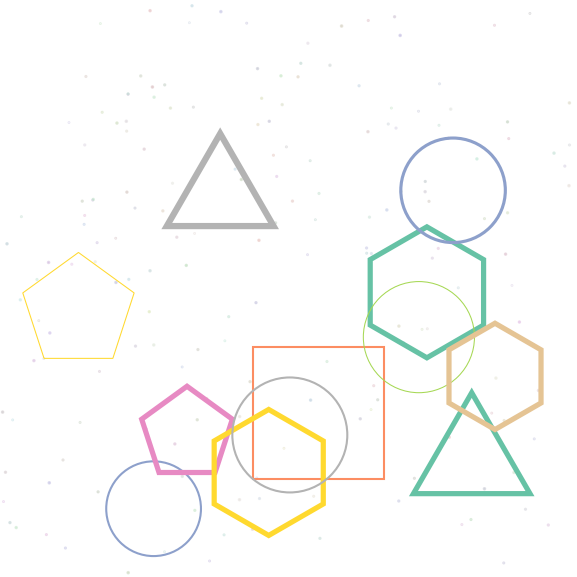[{"shape": "hexagon", "thickness": 2.5, "radius": 0.57, "center": [0.739, 0.493]}, {"shape": "triangle", "thickness": 2.5, "radius": 0.58, "center": [0.817, 0.203]}, {"shape": "square", "thickness": 1, "radius": 0.57, "center": [0.552, 0.284]}, {"shape": "circle", "thickness": 1, "radius": 0.41, "center": [0.266, 0.118]}, {"shape": "circle", "thickness": 1.5, "radius": 0.45, "center": [0.785, 0.67]}, {"shape": "pentagon", "thickness": 2.5, "radius": 0.41, "center": [0.324, 0.248]}, {"shape": "circle", "thickness": 0.5, "radius": 0.48, "center": [0.725, 0.415]}, {"shape": "pentagon", "thickness": 0.5, "radius": 0.51, "center": [0.136, 0.461]}, {"shape": "hexagon", "thickness": 2.5, "radius": 0.55, "center": [0.465, 0.181]}, {"shape": "hexagon", "thickness": 2.5, "radius": 0.46, "center": [0.857, 0.347]}, {"shape": "circle", "thickness": 1, "radius": 0.5, "center": [0.502, 0.246]}, {"shape": "triangle", "thickness": 3, "radius": 0.53, "center": [0.381, 0.661]}]